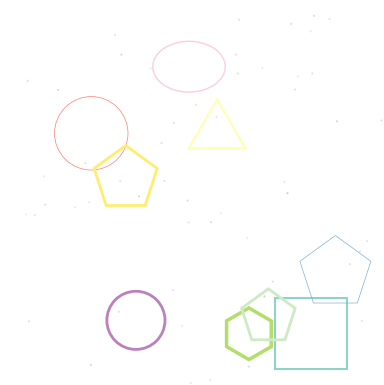[{"shape": "square", "thickness": 1.5, "radius": 0.46, "center": [0.808, 0.134]}, {"shape": "triangle", "thickness": 1.5, "radius": 0.42, "center": [0.564, 0.657]}, {"shape": "circle", "thickness": 0.5, "radius": 0.48, "center": [0.237, 0.654]}, {"shape": "pentagon", "thickness": 0.5, "radius": 0.48, "center": [0.871, 0.291]}, {"shape": "hexagon", "thickness": 2.5, "radius": 0.33, "center": [0.647, 0.133]}, {"shape": "oval", "thickness": 1, "radius": 0.47, "center": [0.491, 0.827]}, {"shape": "circle", "thickness": 2, "radius": 0.38, "center": [0.353, 0.168]}, {"shape": "pentagon", "thickness": 2, "radius": 0.37, "center": [0.697, 0.177]}, {"shape": "pentagon", "thickness": 2, "radius": 0.43, "center": [0.326, 0.536]}]